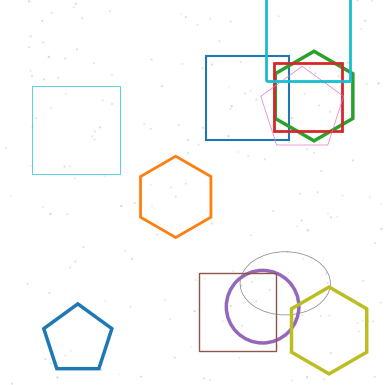[{"shape": "square", "thickness": 1.5, "radius": 0.54, "center": [0.642, 0.746]}, {"shape": "pentagon", "thickness": 2.5, "radius": 0.46, "center": [0.202, 0.118]}, {"shape": "hexagon", "thickness": 2, "radius": 0.53, "center": [0.456, 0.489]}, {"shape": "hexagon", "thickness": 2.5, "radius": 0.58, "center": [0.816, 0.75]}, {"shape": "square", "thickness": 2, "radius": 0.44, "center": [0.801, 0.748]}, {"shape": "circle", "thickness": 2.5, "radius": 0.47, "center": [0.682, 0.203]}, {"shape": "square", "thickness": 1, "radius": 0.51, "center": [0.617, 0.19]}, {"shape": "pentagon", "thickness": 0.5, "radius": 0.57, "center": [0.785, 0.715]}, {"shape": "oval", "thickness": 0.5, "radius": 0.59, "center": [0.741, 0.264]}, {"shape": "hexagon", "thickness": 2.5, "radius": 0.56, "center": [0.855, 0.142]}, {"shape": "square", "thickness": 0.5, "radius": 0.57, "center": [0.197, 0.662]}, {"shape": "square", "thickness": 2, "radius": 0.54, "center": [0.8, 0.899]}]